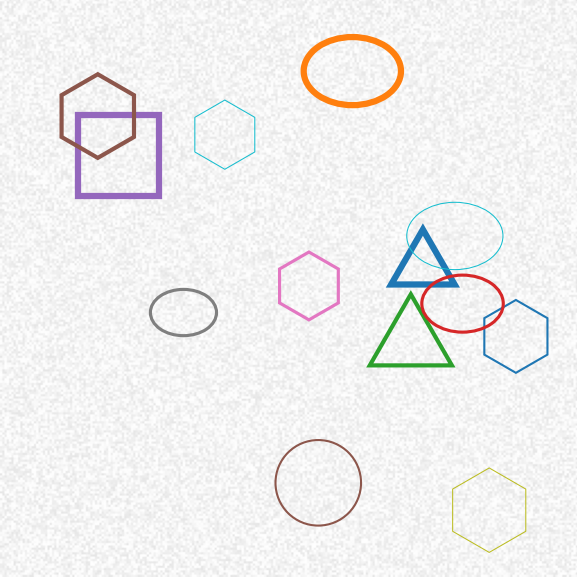[{"shape": "triangle", "thickness": 3, "radius": 0.32, "center": [0.732, 0.538]}, {"shape": "hexagon", "thickness": 1, "radius": 0.32, "center": [0.893, 0.417]}, {"shape": "oval", "thickness": 3, "radius": 0.42, "center": [0.61, 0.876]}, {"shape": "triangle", "thickness": 2, "radius": 0.41, "center": [0.711, 0.407]}, {"shape": "oval", "thickness": 1.5, "radius": 0.35, "center": [0.801, 0.473]}, {"shape": "square", "thickness": 3, "radius": 0.35, "center": [0.205, 0.73]}, {"shape": "hexagon", "thickness": 2, "radius": 0.36, "center": [0.169, 0.798]}, {"shape": "circle", "thickness": 1, "radius": 0.37, "center": [0.551, 0.163]}, {"shape": "hexagon", "thickness": 1.5, "radius": 0.29, "center": [0.535, 0.504]}, {"shape": "oval", "thickness": 1.5, "radius": 0.29, "center": [0.318, 0.458]}, {"shape": "hexagon", "thickness": 0.5, "radius": 0.37, "center": [0.847, 0.116]}, {"shape": "hexagon", "thickness": 0.5, "radius": 0.3, "center": [0.389, 0.766]}, {"shape": "oval", "thickness": 0.5, "radius": 0.42, "center": [0.788, 0.591]}]